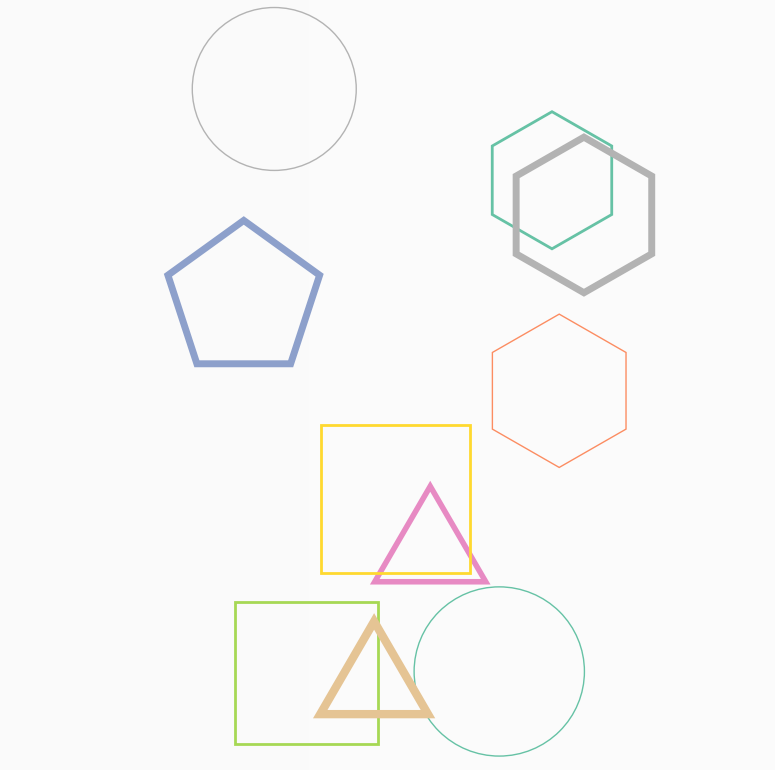[{"shape": "circle", "thickness": 0.5, "radius": 0.55, "center": [0.644, 0.128]}, {"shape": "hexagon", "thickness": 1, "radius": 0.45, "center": [0.712, 0.766]}, {"shape": "hexagon", "thickness": 0.5, "radius": 0.5, "center": [0.722, 0.492]}, {"shape": "pentagon", "thickness": 2.5, "radius": 0.51, "center": [0.315, 0.611]}, {"shape": "triangle", "thickness": 2, "radius": 0.41, "center": [0.555, 0.286]}, {"shape": "square", "thickness": 1, "radius": 0.46, "center": [0.395, 0.126]}, {"shape": "square", "thickness": 1, "radius": 0.48, "center": [0.51, 0.352]}, {"shape": "triangle", "thickness": 3, "radius": 0.4, "center": [0.483, 0.113]}, {"shape": "hexagon", "thickness": 2.5, "radius": 0.51, "center": [0.753, 0.721]}, {"shape": "circle", "thickness": 0.5, "radius": 0.53, "center": [0.354, 0.884]}]